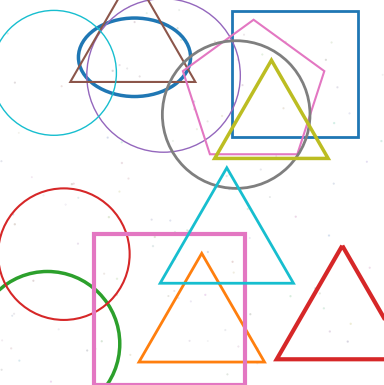[{"shape": "oval", "thickness": 2.5, "radius": 0.73, "center": [0.349, 0.851]}, {"shape": "square", "thickness": 2, "radius": 0.82, "center": [0.767, 0.807]}, {"shape": "triangle", "thickness": 2, "radius": 0.94, "center": [0.524, 0.154]}, {"shape": "circle", "thickness": 2.5, "radius": 0.94, "center": [0.123, 0.107]}, {"shape": "circle", "thickness": 1.5, "radius": 0.85, "center": [0.166, 0.34]}, {"shape": "triangle", "thickness": 3, "radius": 0.98, "center": [0.889, 0.165]}, {"shape": "circle", "thickness": 1, "radius": 1.0, "center": [0.425, 0.804]}, {"shape": "triangle", "thickness": 1.5, "radius": 0.94, "center": [0.345, 0.881]}, {"shape": "square", "thickness": 3, "radius": 0.99, "center": [0.44, 0.196]}, {"shape": "pentagon", "thickness": 1.5, "radius": 0.97, "center": [0.659, 0.756]}, {"shape": "circle", "thickness": 2, "radius": 0.96, "center": [0.613, 0.702]}, {"shape": "triangle", "thickness": 2.5, "radius": 0.85, "center": [0.705, 0.674]}, {"shape": "triangle", "thickness": 2, "radius": 1.0, "center": [0.589, 0.364]}, {"shape": "circle", "thickness": 1, "radius": 0.81, "center": [0.14, 0.811]}]